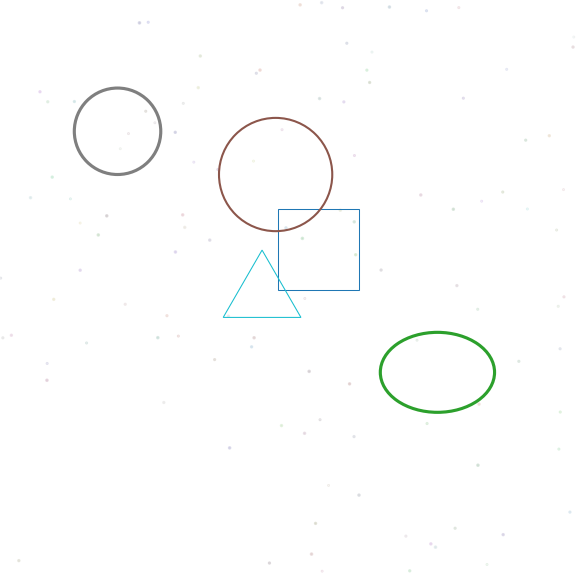[{"shape": "square", "thickness": 0.5, "radius": 0.35, "center": [0.551, 0.567]}, {"shape": "oval", "thickness": 1.5, "radius": 0.49, "center": [0.757, 0.354]}, {"shape": "circle", "thickness": 1, "radius": 0.49, "center": [0.477, 0.697]}, {"shape": "circle", "thickness": 1.5, "radius": 0.37, "center": [0.204, 0.772]}, {"shape": "triangle", "thickness": 0.5, "radius": 0.39, "center": [0.454, 0.488]}]